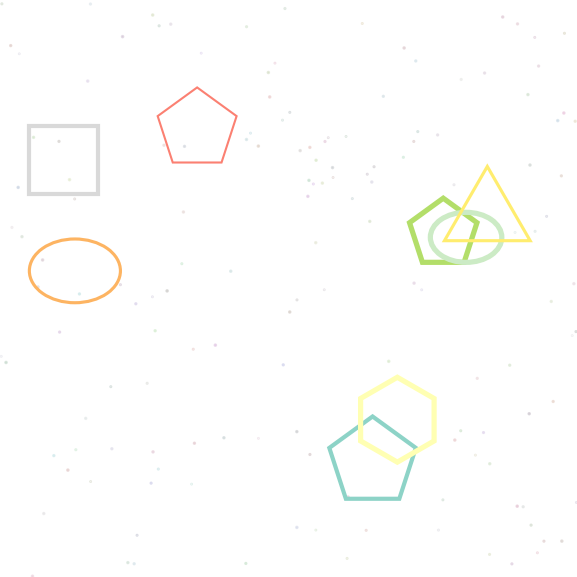[{"shape": "pentagon", "thickness": 2, "radius": 0.39, "center": [0.645, 0.199]}, {"shape": "hexagon", "thickness": 2.5, "radius": 0.37, "center": [0.688, 0.272]}, {"shape": "pentagon", "thickness": 1, "radius": 0.36, "center": [0.341, 0.776]}, {"shape": "oval", "thickness": 1.5, "radius": 0.39, "center": [0.13, 0.53]}, {"shape": "pentagon", "thickness": 2.5, "radius": 0.31, "center": [0.768, 0.595]}, {"shape": "square", "thickness": 2, "radius": 0.3, "center": [0.11, 0.722]}, {"shape": "oval", "thickness": 2.5, "radius": 0.31, "center": [0.807, 0.588]}, {"shape": "triangle", "thickness": 1.5, "radius": 0.43, "center": [0.844, 0.625]}]